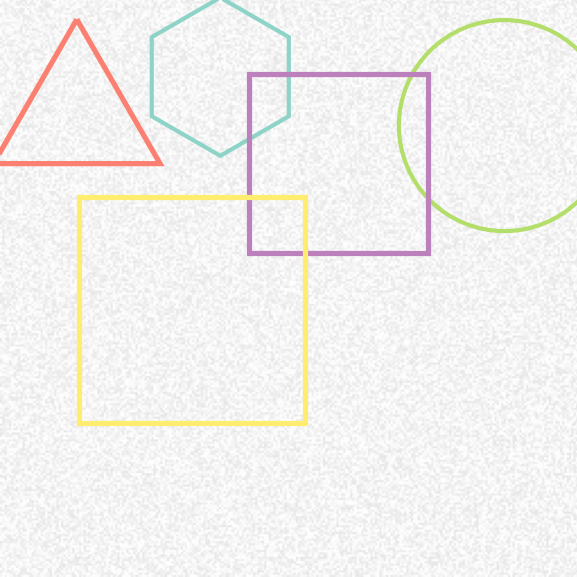[{"shape": "hexagon", "thickness": 2, "radius": 0.68, "center": [0.381, 0.866]}, {"shape": "triangle", "thickness": 2.5, "radius": 0.83, "center": [0.133, 0.799]}, {"shape": "circle", "thickness": 2, "radius": 0.91, "center": [0.873, 0.782]}, {"shape": "square", "thickness": 2.5, "radius": 0.77, "center": [0.586, 0.716]}, {"shape": "square", "thickness": 2.5, "radius": 0.98, "center": [0.332, 0.462]}]